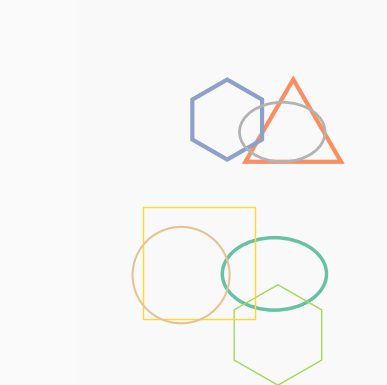[{"shape": "oval", "thickness": 2.5, "radius": 0.67, "center": [0.708, 0.289]}, {"shape": "triangle", "thickness": 3, "radius": 0.71, "center": [0.757, 0.651]}, {"shape": "hexagon", "thickness": 3, "radius": 0.52, "center": [0.586, 0.689]}, {"shape": "hexagon", "thickness": 1, "radius": 0.65, "center": [0.717, 0.13]}, {"shape": "square", "thickness": 1, "radius": 0.72, "center": [0.513, 0.317]}, {"shape": "circle", "thickness": 1.5, "radius": 0.63, "center": [0.467, 0.285]}, {"shape": "oval", "thickness": 2, "radius": 0.55, "center": [0.728, 0.657]}]